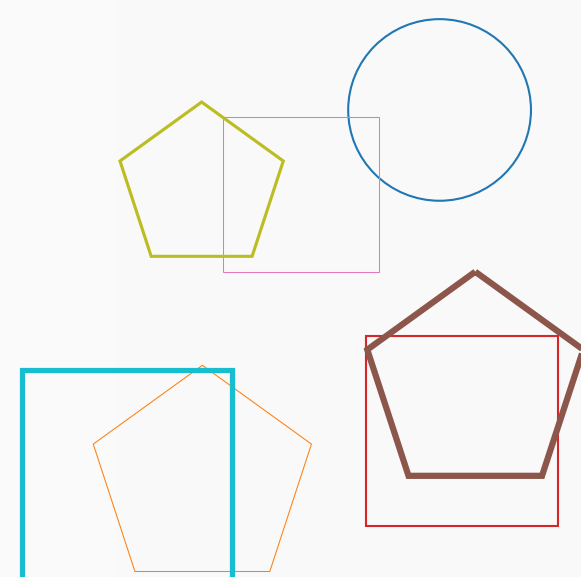[{"shape": "circle", "thickness": 1, "radius": 0.79, "center": [0.756, 0.809]}, {"shape": "pentagon", "thickness": 0.5, "radius": 0.99, "center": [0.348, 0.169]}, {"shape": "square", "thickness": 1, "radius": 0.83, "center": [0.795, 0.253]}, {"shape": "pentagon", "thickness": 3, "radius": 0.98, "center": [0.818, 0.333]}, {"shape": "square", "thickness": 0.5, "radius": 0.67, "center": [0.517, 0.663]}, {"shape": "pentagon", "thickness": 1.5, "radius": 0.74, "center": [0.347, 0.675]}, {"shape": "square", "thickness": 2.5, "radius": 0.9, "center": [0.219, 0.178]}]